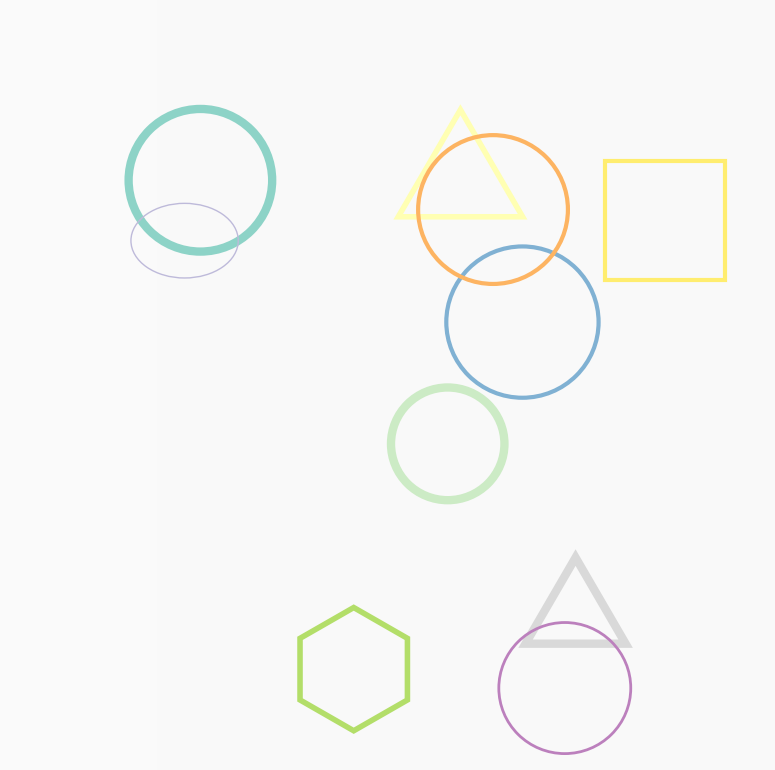[{"shape": "circle", "thickness": 3, "radius": 0.46, "center": [0.259, 0.766]}, {"shape": "triangle", "thickness": 2, "radius": 0.46, "center": [0.594, 0.765]}, {"shape": "oval", "thickness": 0.5, "radius": 0.35, "center": [0.238, 0.687]}, {"shape": "circle", "thickness": 1.5, "radius": 0.49, "center": [0.674, 0.582]}, {"shape": "circle", "thickness": 1.5, "radius": 0.48, "center": [0.636, 0.728]}, {"shape": "hexagon", "thickness": 2, "radius": 0.4, "center": [0.456, 0.131]}, {"shape": "triangle", "thickness": 3, "radius": 0.37, "center": [0.743, 0.201]}, {"shape": "circle", "thickness": 1, "radius": 0.43, "center": [0.729, 0.106]}, {"shape": "circle", "thickness": 3, "radius": 0.37, "center": [0.578, 0.424]}, {"shape": "square", "thickness": 1.5, "radius": 0.39, "center": [0.858, 0.714]}]